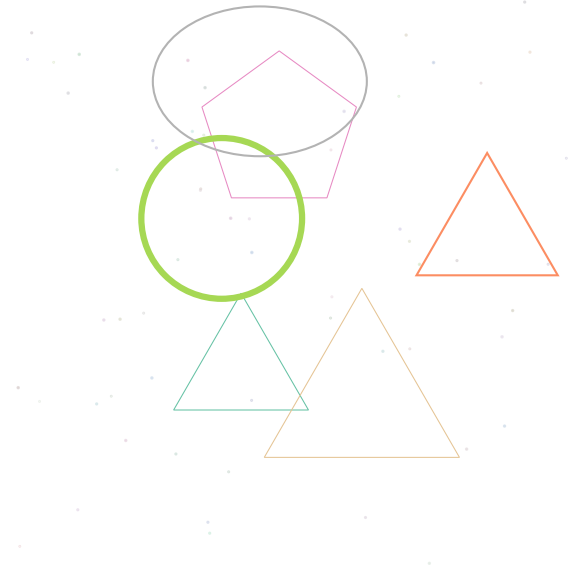[{"shape": "triangle", "thickness": 0.5, "radius": 0.67, "center": [0.417, 0.357]}, {"shape": "triangle", "thickness": 1, "radius": 0.71, "center": [0.844, 0.593]}, {"shape": "pentagon", "thickness": 0.5, "radius": 0.7, "center": [0.483, 0.77]}, {"shape": "circle", "thickness": 3, "radius": 0.7, "center": [0.384, 0.621]}, {"shape": "triangle", "thickness": 0.5, "radius": 0.98, "center": [0.627, 0.305]}, {"shape": "oval", "thickness": 1, "radius": 0.93, "center": [0.45, 0.858]}]